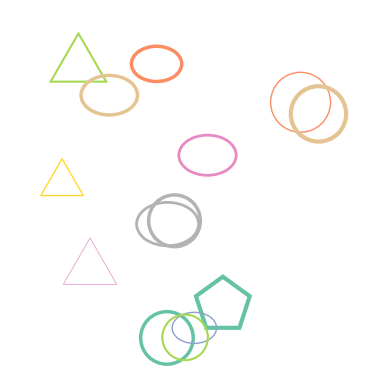[{"shape": "pentagon", "thickness": 3, "radius": 0.37, "center": [0.579, 0.208]}, {"shape": "circle", "thickness": 2.5, "radius": 0.34, "center": [0.434, 0.122]}, {"shape": "oval", "thickness": 2.5, "radius": 0.33, "center": [0.407, 0.834]}, {"shape": "circle", "thickness": 1, "radius": 0.39, "center": [0.781, 0.734]}, {"shape": "oval", "thickness": 1, "radius": 0.29, "center": [0.505, 0.148]}, {"shape": "oval", "thickness": 2, "radius": 0.37, "center": [0.539, 0.597]}, {"shape": "triangle", "thickness": 0.5, "radius": 0.4, "center": [0.234, 0.301]}, {"shape": "circle", "thickness": 1.5, "radius": 0.3, "center": [0.481, 0.124]}, {"shape": "triangle", "thickness": 1.5, "radius": 0.42, "center": [0.204, 0.83]}, {"shape": "triangle", "thickness": 1, "radius": 0.32, "center": [0.161, 0.524]}, {"shape": "oval", "thickness": 2.5, "radius": 0.37, "center": [0.284, 0.753]}, {"shape": "circle", "thickness": 3, "radius": 0.36, "center": [0.827, 0.704]}, {"shape": "circle", "thickness": 2.5, "radius": 0.34, "center": [0.453, 0.427]}, {"shape": "oval", "thickness": 2, "radius": 0.4, "center": [0.435, 0.418]}]